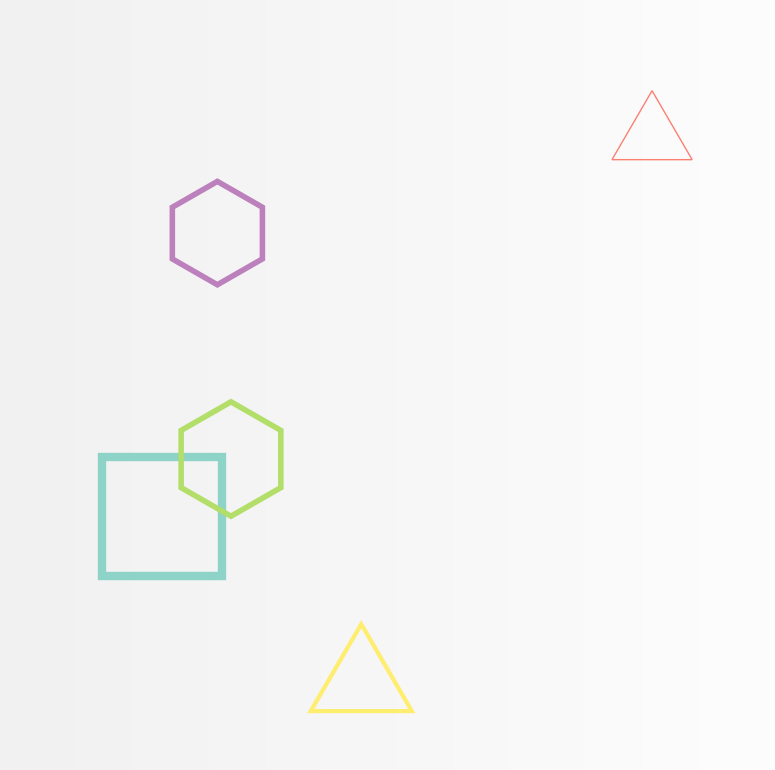[{"shape": "square", "thickness": 3, "radius": 0.39, "center": [0.209, 0.329]}, {"shape": "triangle", "thickness": 0.5, "radius": 0.3, "center": [0.841, 0.822]}, {"shape": "hexagon", "thickness": 2, "radius": 0.37, "center": [0.298, 0.404]}, {"shape": "hexagon", "thickness": 2, "radius": 0.34, "center": [0.28, 0.697]}, {"shape": "triangle", "thickness": 1.5, "radius": 0.38, "center": [0.466, 0.114]}]